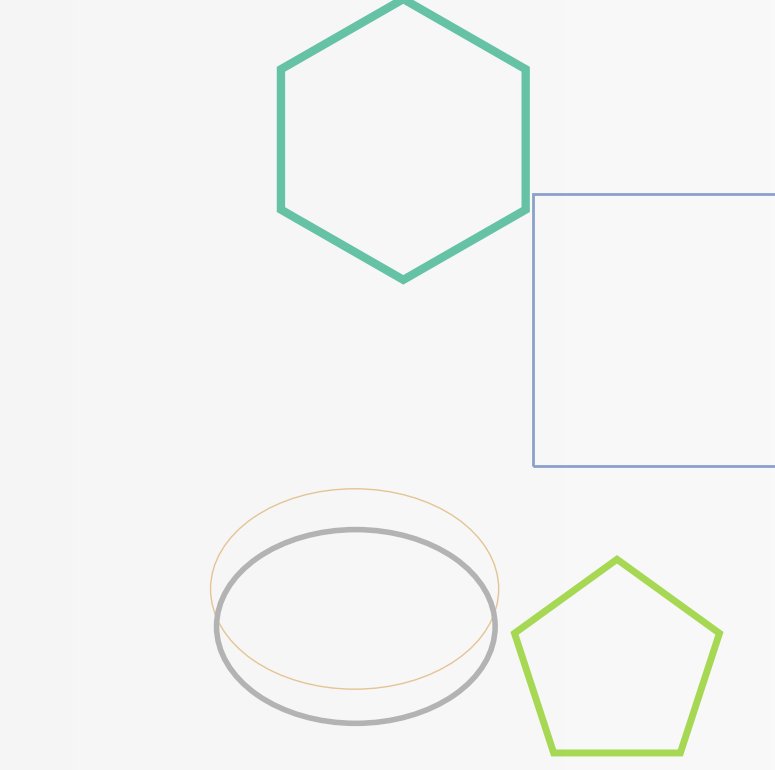[{"shape": "hexagon", "thickness": 3, "radius": 0.91, "center": [0.52, 0.819]}, {"shape": "square", "thickness": 1, "radius": 0.88, "center": [0.865, 0.571]}, {"shape": "pentagon", "thickness": 2.5, "radius": 0.7, "center": [0.796, 0.135]}, {"shape": "oval", "thickness": 0.5, "radius": 0.93, "center": [0.458, 0.235]}, {"shape": "oval", "thickness": 2, "radius": 0.9, "center": [0.459, 0.186]}]